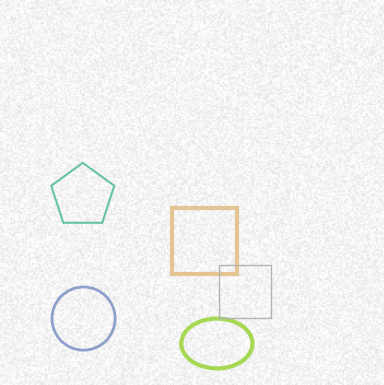[{"shape": "pentagon", "thickness": 1.5, "radius": 0.43, "center": [0.215, 0.491]}, {"shape": "circle", "thickness": 2, "radius": 0.41, "center": [0.217, 0.173]}, {"shape": "oval", "thickness": 3, "radius": 0.46, "center": [0.563, 0.108]}, {"shape": "square", "thickness": 3, "radius": 0.43, "center": [0.532, 0.374]}, {"shape": "square", "thickness": 1, "radius": 0.34, "center": [0.636, 0.243]}]